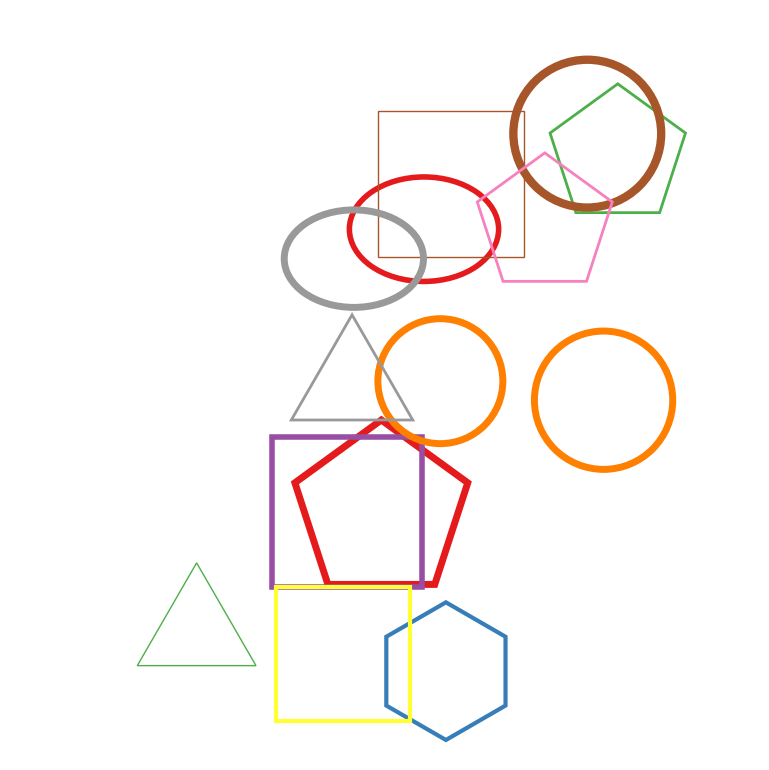[{"shape": "oval", "thickness": 2, "radius": 0.48, "center": [0.551, 0.702]}, {"shape": "pentagon", "thickness": 2.5, "radius": 0.59, "center": [0.495, 0.337]}, {"shape": "hexagon", "thickness": 1.5, "radius": 0.45, "center": [0.579, 0.128]}, {"shape": "triangle", "thickness": 0.5, "radius": 0.44, "center": [0.255, 0.18]}, {"shape": "pentagon", "thickness": 1, "radius": 0.46, "center": [0.802, 0.799]}, {"shape": "square", "thickness": 2, "radius": 0.49, "center": [0.451, 0.335]}, {"shape": "circle", "thickness": 2.5, "radius": 0.45, "center": [0.784, 0.48]}, {"shape": "circle", "thickness": 2.5, "radius": 0.41, "center": [0.572, 0.505]}, {"shape": "square", "thickness": 1.5, "radius": 0.44, "center": [0.446, 0.151]}, {"shape": "circle", "thickness": 3, "radius": 0.48, "center": [0.763, 0.826]}, {"shape": "square", "thickness": 0.5, "radius": 0.47, "center": [0.586, 0.762]}, {"shape": "pentagon", "thickness": 1, "radius": 0.46, "center": [0.708, 0.709]}, {"shape": "triangle", "thickness": 1, "radius": 0.46, "center": [0.457, 0.5]}, {"shape": "oval", "thickness": 2.5, "radius": 0.45, "center": [0.46, 0.664]}]